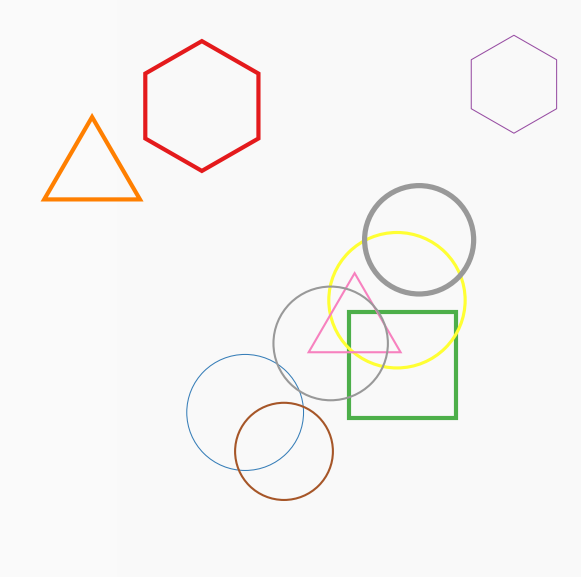[{"shape": "hexagon", "thickness": 2, "radius": 0.56, "center": [0.347, 0.816]}, {"shape": "circle", "thickness": 0.5, "radius": 0.5, "center": [0.422, 0.285]}, {"shape": "square", "thickness": 2, "radius": 0.46, "center": [0.692, 0.367]}, {"shape": "hexagon", "thickness": 0.5, "radius": 0.42, "center": [0.884, 0.853]}, {"shape": "triangle", "thickness": 2, "radius": 0.48, "center": [0.158, 0.701]}, {"shape": "circle", "thickness": 1.5, "radius": 0.59, "center": [0.683, 0.479]}, {"shape": "circle", "thickness": 1, "radius": 0.42, "center": [0.489, 0.218]}, {"shape": "triangle", "thickness": 1, "radius": 0.46, "center": [0.61, 0.435]}, {"shape": "circle", "thickness": 2.5, "radius": 0.47, "center": [0.721, 0.584]}, {"shape": "circle", "thickness": 1, "radius": 0.49, "center": [0.569, 0.404]}]